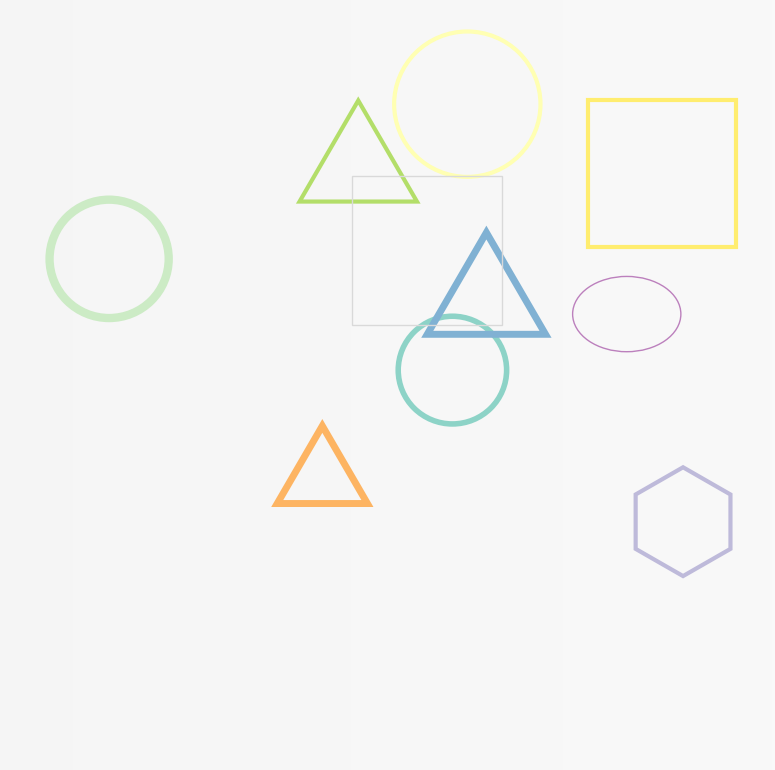[{"shape": "circle", "thickness": 2, "radius": 0.35, "center": [0.584, 0.519]}, {"shape": "circle", "thickness": 1.5, "radius": 0.47, "center": [0.603, 0.865]}, {"shape": "hexagon", "thickness": 1.5, "radius": 0.35, "center": [0.881, 0.322]}, {"shape": "triangle", "thickness": 2.5, "radius": 0.44, "center": [0.628, 0.61]}, {"shape": "triangle", "thickness": 2.5, "radius": 0.34, "center": [0.416, 0.38]}, {"shape": "triangle", "thickness": 1.5, "radius": 0.44, "center": [0.462, 0.782]}, {"shape": "square", "thickness": 0.5, "radius": 0.48, "center": [0.551, 0.675]}, {"shape": "oval", "thickness": 0.5, "radius": 0.35, "center": [0.809, 0.592]}, {"shape": "circle", "thickness": 3, "radius": 0.38, "center": [0.141, 0.664]}, {"shape": "square", "thickness": 1.5, "radius": 0.48, "center": [0.855, 0.774]}]